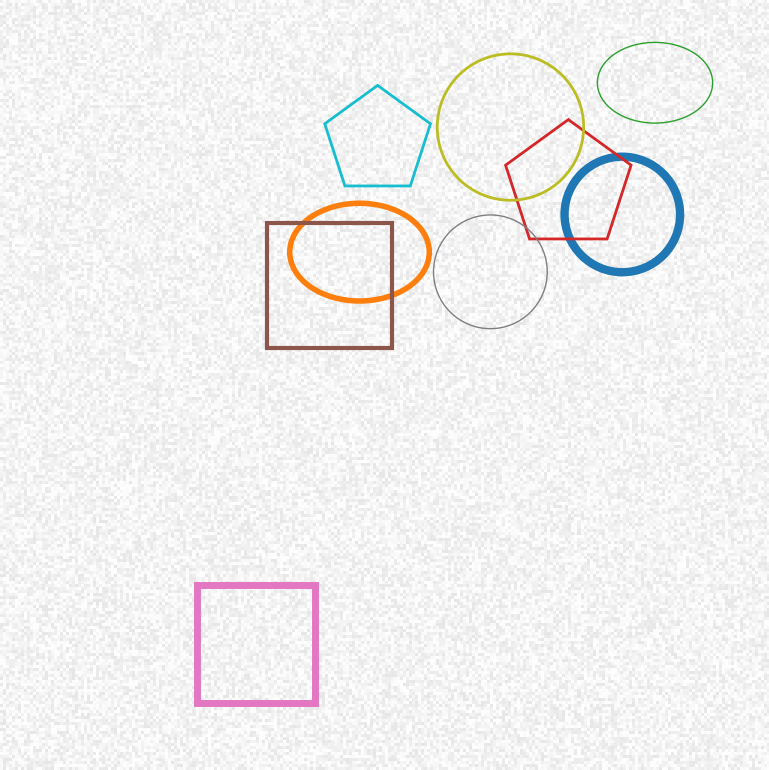[{"shape": "circle", "thickness": 3, "radius": 0.38, "center": [0.808, 0.721]}, {"shape": "oval", "thickness": 2, "radius": 0.45, "center": [0.467, 0.673]}, {"shape": "oval", "thickness": 0.5, "radius": 0.37, "center": [0.851, 0.893]}, {"shape": "pentagon", "thickness": 1, "radius": 0.43, "center": [0.738, 0.759]}, {"shape": "square", "thickness": 1.5, "radius": 0.41, "center": [0.428, 0.629]}, {"shape": "square", "thickness": 2.5, "radius": 0.38, "center": [0.333, 0.164]}, {"shape": "circle", "thickness": 0.5, "radius": 0.37, "center": [0.637, 0.647]}, {"shape": "circle", "thickness": 1, "radius": 0.48, "center": [0.663, 0.835]}, {"shape": "pentagon", "thickness": 1, "radius": 0.36, "center": [0.49, 0.817]}]